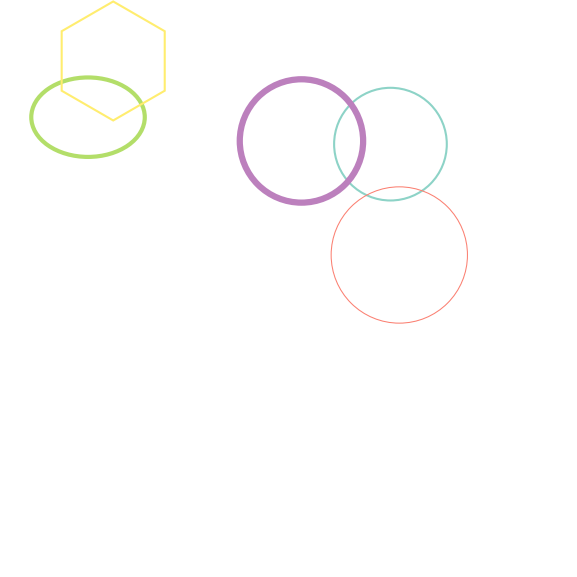[{"shape": "circle", "thickness": 1, "radius": 0.49, "center": [0.676, 0.75]}, {"shape": "circle", "thickness": 0.5, "radius": 0.59, "center": [0.691, 0.558]}, {"shape": "oval", "thickness": 2, "radius": 0.49, "center": [0.152, 0.796]}, {"shape": "circle", "thickness": 3, "radius": 0.53, "center": [0.522, 0.755]}, {"shape": "hexagon", "thickness": 1, "radius": 0.52, "center": [0.196, 0.894]}]